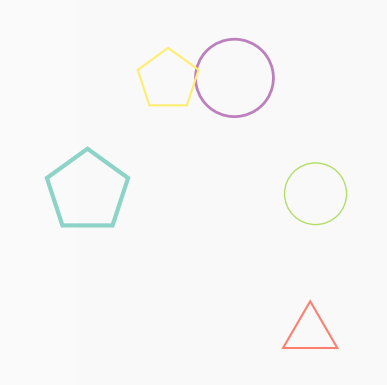[{"shape": "pentagon", "thickness": 3, "radius": 0.55, "center": [0.226, 0.504]}, {"shape": "triangle", "thickness": 1.5, "radius": 0.4, "center": [0.8, 0.137]}, {"shape": "circle", "thickness": 1, "radius": 0.4, "center": [0.814, 0.497]}, {"shape": "circle", "thickness": 2, "radius": 0.5, "center": [0.605, 0.798]}, {"shape": "pentagon", "thickness": 1.5, "radius": 0.41, "center": [0.434, 0.793]}]